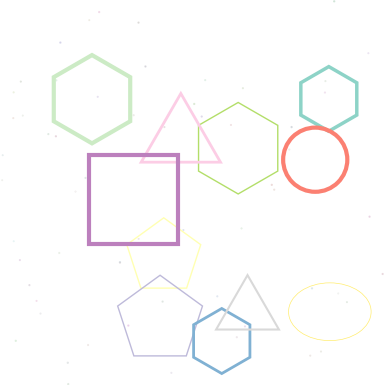[{"shape": "hexagon", "thickness": 2.5, "radius": 0.42, "center": [0.854, 0.743]}, {"shape": "pentagon", "thickness": 1, "radius": 0.5, "center": [0.425, 0.333]}, {"shape": "pentagon", "thickness": 1, "radius": 0.58, "center": [0.416, 0.169]}, {"shape": "circle", "thickness": 3, "radius": 0.42, "center": [0.819, 0.585]}, {"shape": "hexagon", "thickness": 2, "radius": 0.42, "center": [0.576, 0.114]}, {"shape": "hexagon", "thickness": 1, "radius": 0.59, "center": [0.619, 0.615]}, {"shape": "triangle", "thickness": 2, "radius": 0.59, "center": [0.47, 0.638]}, {"shape": "triangle", "thickness": 1.5, "radius": 0.47, "center": [0.643, 0.191]}, {"shape": "square", "thickness": 3, "radius": 0.58, "center": [0.346, 0.481]}, {"shape": "hexagon", "thickness": 3, "radius": 0.57, "center": [0.239, 0.742]}, {"shape": "oval", "thickness": 0.5, "radius": 0.54, "center": [0.857, 0.19]}]